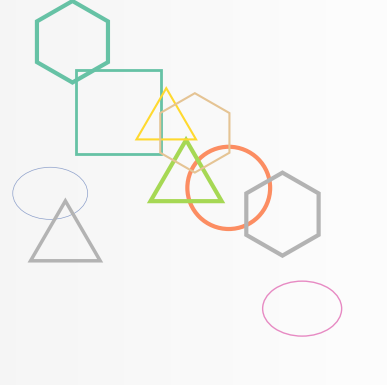[{"shape": "hexagon", "thickness": 3, "radius": 0.53, "center": [0.187, 0.892]}, {"shape": "square", "thickness": 2, "radius": 0.55, "center": [0.306, 0.709]}, {"shape": "circle", "thickness": 3, "radius": 0.53, "center": [0.59, 0.512]}, {"shape": "oval", "thickness": 0.5, "radius": 0.48, "center": [0.13, 0.498]}, {"shape": "oval", "thickness": 1, "radius": 0.51, "center": [0.78, 0.198]}, {"shape": "triangle", "thickness": 3, "radius": 0.53, "center": [0.48, 0.53]}, {"shape": "triangle", "thickness": 1.5, "radius": 0.44, "center": [0.429, 0.682]}, {"shape": "hexagon", "thickness": 1.5, "radius": 0.52, "center": [0.503, 0.655]}, {"shape": "triangle", "thickness": 2.5, "radius": 0.52, "center": [0.169, 0.374]}, {"shape": "hexagon", "thickness": 3, "radius": 0.54, "center": [0.729, 0.444]}]